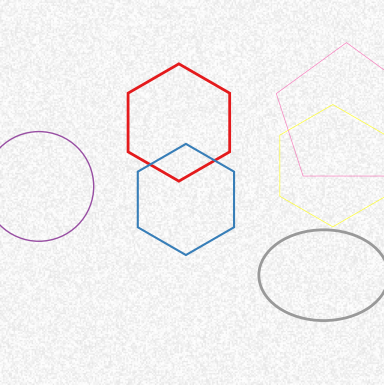[{"shape": "hexagon", "thickness": 2, "radius": 0.76, "center": [0.465, 0.682]}, {"shape": "hexagon", "thickness": 1.5, "radius": 0.72, "center": [0.483, 0.482]}, {"shape": "circle", "thickness": 1, "radius": 0.71, "center": [0.101, 0.516]}, {"shape": "hexagon", "thickness": 0.5, "radius": 0.79, "center": [0.864, 0.57]}, {"shape": "pentagon", "thickness": 0.5, "radius": 0.96, "center": [0.9, 0.698]}, {"shape": "oval", "thickness": 2, "radius": 0.84, "center": [0.841, 0.285]}]